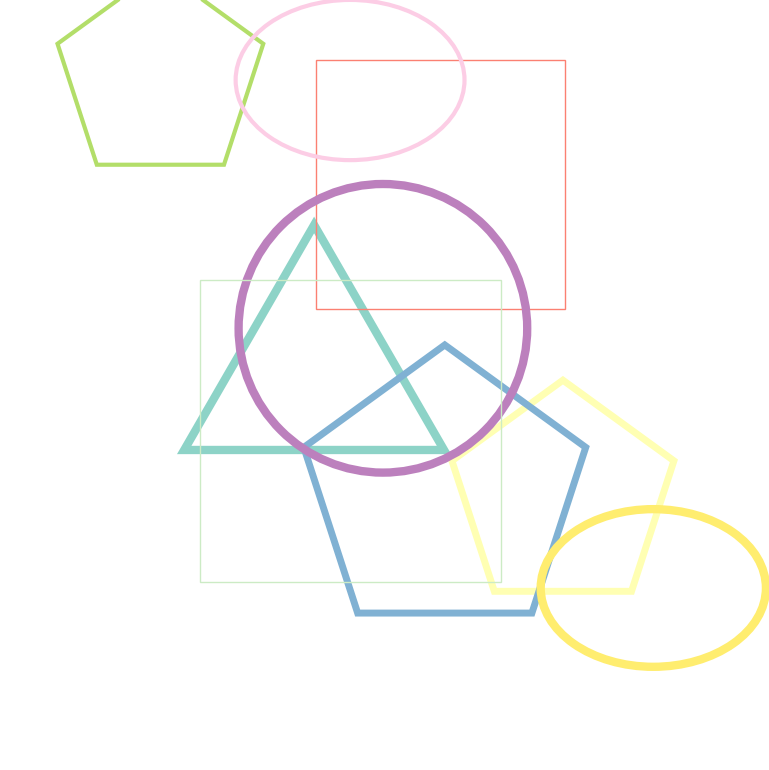[{"shape": "triangle", "thickness": 3, "radius": 0.97, "center": [0.408, 0.513]}, {"shape": "pentagon", "thickness": 2.5, "radius": 0.76, "center": [0.731, 0.355]}, {"shape": "square", "thickness": 0.5, "radius": 0.81, "center": [0.572, 0.761]}, {"shape": "pentagon", "thickness": 2.5, "radius": 0.96, "center": [0.578, 0.36]}, {"shape": "pentagon", "thickness": 1.5, "radius": 0.7, "center": [0.208, 0.9]}, {"shape": "oval", "thickness": 1.5, "radius": 0.74, "center": [0.455, 0.896]}, {"shape": "circle", "thickness": 3, "radius": 0.94, "center": [0.497, 0.574]}, {"shape": "square", "thickness": 0.5, "radius": 0.98, "center": [0.455, 0.44]}, {"shape": "oval", "thickness": 3, "radius": 0.73, "center": [0.848, 0.236]}]